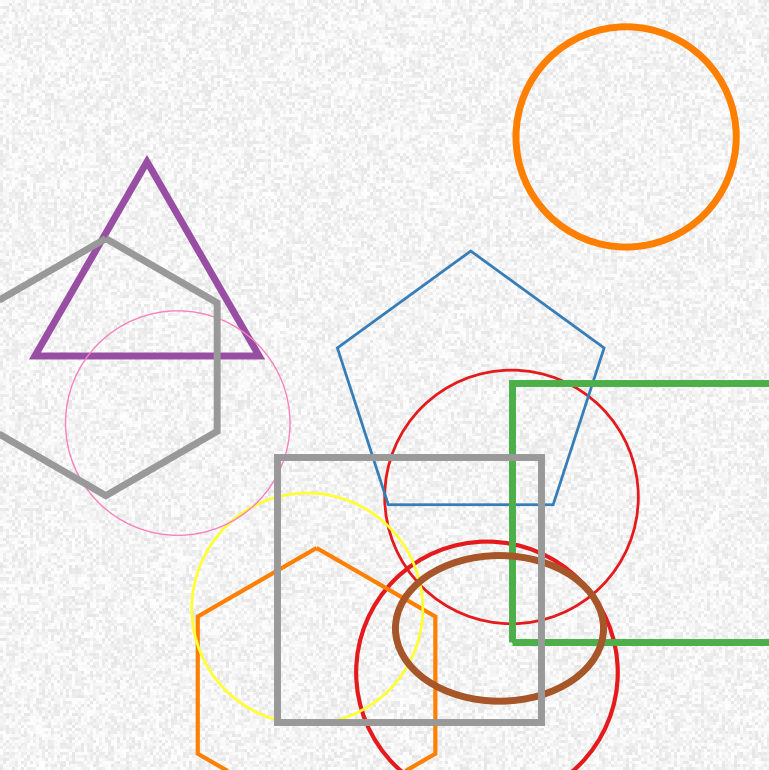[{"shape": "circle", "thickness": 1, "radius": 0.82, "center": [0.664, 0.355]}, {"shape": "circle", "thickness": 1.5, "radius": 0.85, "center": [0.632, 0.127]}, {"shape": "pentagon", "thickness": 1, "radius": 0.91, "center": [0.611, 0.492]}, {"shape": "square", "thickness": 2.5, "radius": 0.84, "center": [0.833, 0.334]}, {"shape": "triangle", "thickness": 2.5, "radius": 0.84, "center": [0.191, 0.622]}, {"shape": "hexagon", "thickness": 1.5, "radius": 0.89, "center": [0.411, 0.11]}, {"shape": "circle", "thickness": 2.5, "radius": 0.72, "center": [0.813, 0.822]}, {"shape": "circle", "thickness": 1, "radius": 0.75, "center": [0.399, 0.21]}, {"shape": "oval", "thickness": 2.5, "radius": 0.68, "center": [0.649, 0.184]}, {"shape": "circle", "thickness": 0.5, "radius": 0.73, "center": [0.231, 0.451]}, {"shape": "square", "thickness": 2.5, "radius": 0.86, "center": [0.532, 0.234]}, {"shape": "hexagon", "thickness": 2.5, "radius": 0.83, "center": [0.137, 0.523]}]